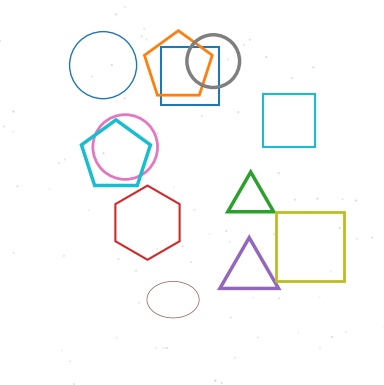[{"shape": "circle", "thickness": 1, "radius": 0.44, "center": [0.268, 0.831]}, {"shape": "square", "thickness": 1.5, "radius": 0.38, "center": [0.493, 0.803]}, {"shape": "pentagon", "thickness": 2, "radius": 0.46, "center": [0.463, 0.828]}, {"shape": "triangle", "thickness": 2.5, "radius": 0.34, "center": [0.651, 0.484]}, {"shape": "hexagon", "thickness": 1.5, "radius": 0.48, "center": [0.383, 0.422]}, {"shape": "triangle", "thickness": 2.5, "radius": 0.44, "center": [0.647, 0.295]}, {"shape": "oval", "thickness": 0.5, "radius": 0.34, "center": [0.449, 0.222]}, {"shape": "circle", "thickness": 2, "radius": 0.42, "center": [0.325, 0.618]}, {"shape": "circle", "thickness": 2.5, "radius": 0.34, "center": [0.554, 0.841]}, {"shape": "square", "thickness": 2, "radius": 0.45, "center": [0.805, 0.359]}, {"shape": "pentagon", "thickness": 2.5, "radius": 0.47, "center": [0.301, 0.594]}, {"shape": "square", "thickness": 1.5, "radius": 0.34, "center": [0.751, 0.688]}]